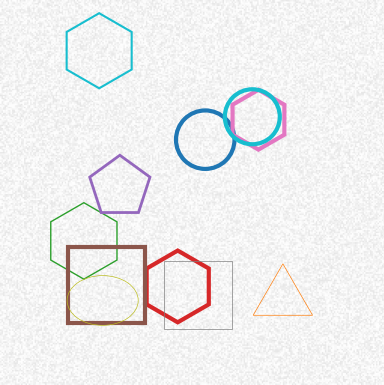[{"shape": "circle", "thickness": 3, "radius": 0.38, "center": [0.533, 0.637]}, {"shape": "triangle", "thickness": 0.5, "radius": 0.45, "center": [0.735, 0.226]}, {"shape": "hexagon", "thickness": 1, "radius": 0.5, "center": [0.218, 0.374]}, {"shape": "hexagon", "thickness": 3, "radius": 0.47, "center": [0.462, 0.256]}, {"shape": "pentagon", "thickness": 2, "radius": 0.41, "center": [0.311, 0.515]}, {"shape": "square", "thickness": 3, "radius": 0.5, "center": [0.277, 0.26]}, {"shape": "hexagon", "thickness": 3, "radius": 0.39, "center": [0.671, 0.689]}, {"shape": "square", "thickness": 0.5, "radius": 0.44, "center": [0.515, 0.233]}, {"shape": "oval", "thickness": 0.5, "radius": 0.46, "center": [0.267, 0.22]}, {"shape": "circle", "thickness": 3, "radius": 0.36, "center": [0.655, 0.697]}, {"shape": "hexagon", "thickness": 1.5, "radius": 0.49, "center": [0.258, 0.868]}]